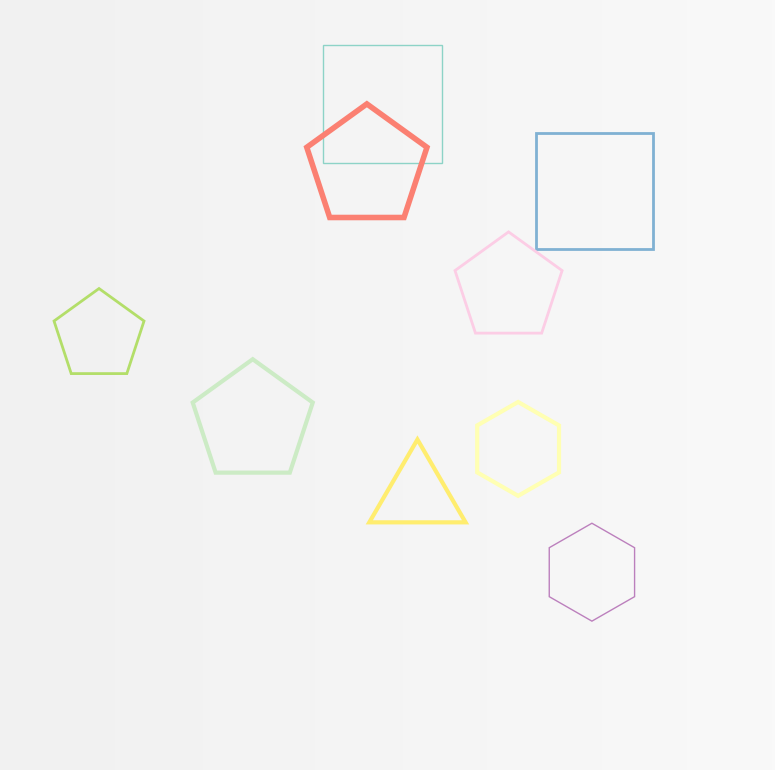[{"shape": "square", "thickness": 0.5, "radius": 0.38, "center": [0.493, 0.865]}, {"shape": "hexagon", "thickness": 1.5, "radius": 0.3, "center": [0.669, 0.417]}, {"shape": "pentagon", "thickness": 2, "radius": 0.41, "center": [0.473, 0.783]}, {"shape": "square", "thickness": 1, "radius": 0.38, "center": [0.768, 0.752]}, {"shape": "pentagon", "thickness": 1, "radius": 0.31, "center": [0.128, 0.564]}, {"shape": "pentagon", "thickness": 1, "radius": 0.36, "center": [0.656, 0.626]}, {"shape": "hexagon", "thickness": 0.5, "radius": 0.32, "center": [0.764, 0.257]}, {"shape": "pentagon", "thickness": 1.5, "radius": 0.41, "center": [0.326, 0.452]}, {"shape": "triangle", "thickness": 1.5, "radius": 0.36, "center": [0.539, 0.357]}]